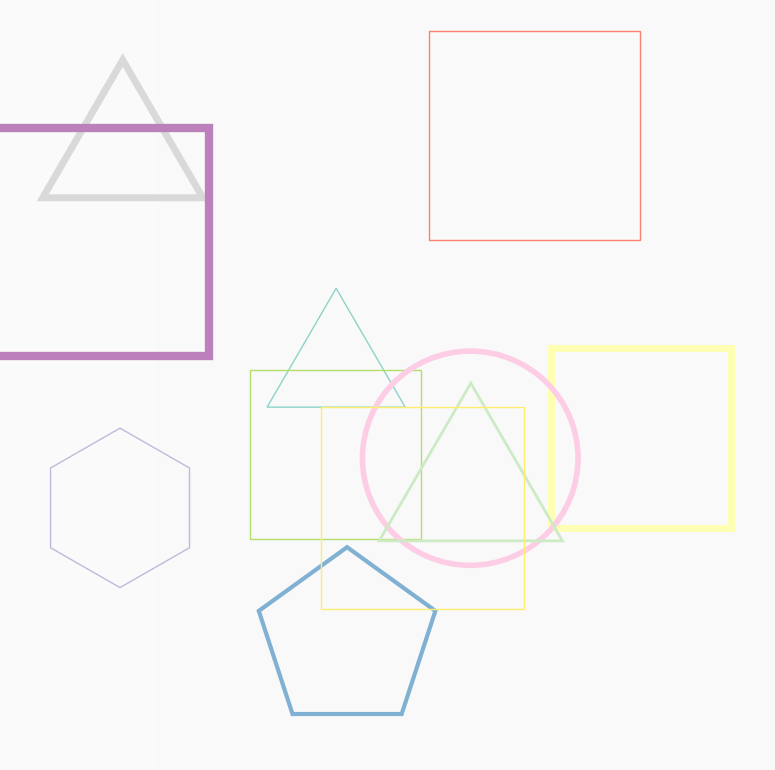[{"shape": "triangle", "thickness": 0.5, "radius": 0.51, "center": [0.434, 0.523]}, {"shape": "square", "thickness": 2.5, "radius": 0.58, "center": [0.827, 0.431]}, {"shape": "hexagon", "thickness": 0.5, "radius": 0.52, "center": [0.155, 0.34]}, {"shape": "square", "thickness": 0.5, "radius": 0.68, "center": [0.69, 0.824]}, {"shape": "pentagon", "thickness": 1.5, "radius": 0.6, "center": [0.448, 0.17]}, {"shape": "square", "thickness": 0.5, "radius": 0.55, "center": [0.433, 0.41]}, {"shape": "circle", "thickness": 2, "radius": 0.7, "center": [0.607, 0.405]}, {"shape": "triangle", "thickness": 2.5, "radius": 0.6, "center": [0.158, 0.803]}, {"shape": "square", "thickness": 3, "radius": 0.74, "center": [0.122, 0.685]}, {"shape": "triangle", "thickness": 1, "radius": 0.68, "center": [0.608, 0.366]}, {"shape": "square", "thickness": 0.5, "radius": 0.66, "center": [0.545, 0.34]}]